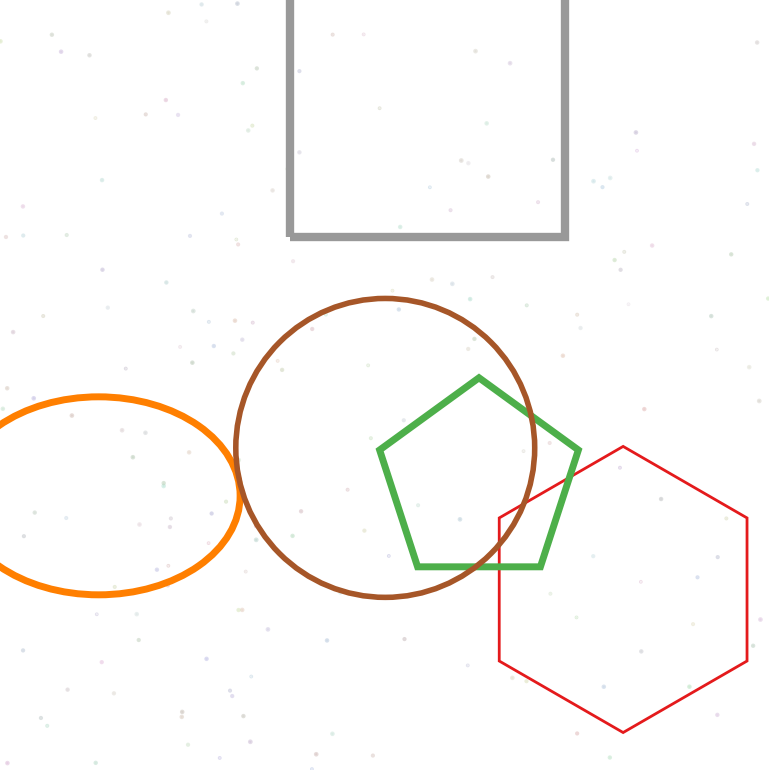[{"shape": "hexagon", "thickness": 1, "radius": 0.93, "center": [0.809, 0.234]}, {"shape": "pentagon", "thickness": 2.5, "radius": 0.68, "center": [0.622, 0.374]}, {"shape": "oval", "thickness": 2.5, "radius": 0.92, "center": [0.128, 0.356]}, {"shape": "circle", "thickness": 2, "radius": 0.97, "center": [0.5, 0.418]}, {"shape": "square", "thickness": 3, "radius": 0.89, "center": [0.555, 0.871]}]